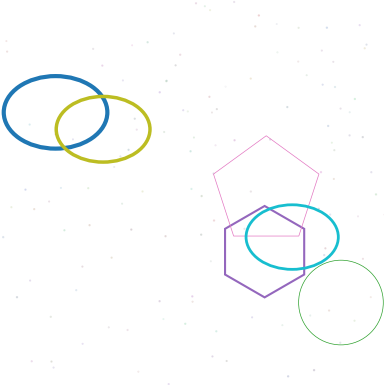[{"shape": "oval", "thickness": 3, "radius": 0.67, "center": [0.144, 0.708]}, {"shape": "circle", "thickness": 0.5, "radius": 0.55, "center": [0.886, 0.214]}, {"shape": "hexagon", "thickness": 1.5, "radius": 0.59, "center": [0.687, 0.346]}, {"shape": "pentagon", "thickness": 0.5, "radius": 0.72, "center": [0.691, 0.503]}, {"shape": "oval", "thickness": 2.5, "radius": 0.61, "center": [0.268, 0.664]}, {"shape": "oval", "thickness": 2, "radius": 0.6, "center": [0.759, 0.384]}]